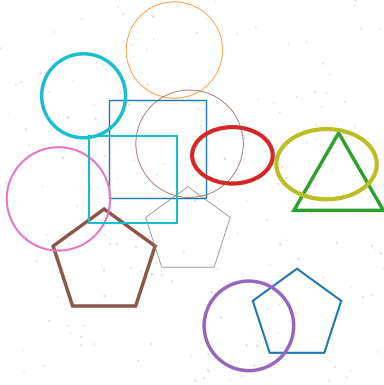[{"shape": "square", "thickness": 1, "radius": 0.63, "center": [0.41, 0.612]}, {"shape": "pentagon", "thickness": 1.5, "radius": 0.6, "center": [0.771, 0.181]}, {"shape": "circle", "thickness": 0.5, "radius": 0.63, "center": [0.453, 0.87]}, {"shape": "triangle", "thickness": 2.5, "radius": 0.67, "center": [0.88, 0.521]}, {"shape": "oval", "thickness": 3, "radius": 0.52, "center": [0.604, 0.597]}, {"shape": "circle", "thickness": 2.5, "radius": 0.58, "center": [0.646, 0.154]}, {"shape": "pentagon", "thickness": 2.5, "radius": 0.7, "center": [0.27, 0.318]}, {"shape": "circle", "thickness": 0.5, "radius": 0.7, "center": [0.492, 0.627]}, {"shape": "circle", "thickness": 1.5, "radius": 0.67, "center": [0.152, 0.483]}, {"shape": "pentagon", "thickness": 0.5, "radius": 0.58, "center": [0.488, 0.399]}, {"shape": "oval", "thickness": 3, "radius": 0.65, "center": [0.848, 0.574]}, {"shape": "circle", "thickness": 2.5, "radius": 0.55, "center": [0.217, 0.751]}, {"shape": "square", "thickness": 1.5, "radius": 0.57, "center": [0.345, 0.533]}]